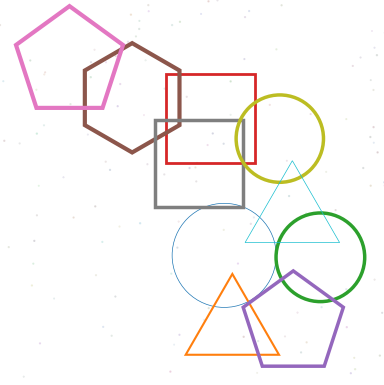[{"shape": "circle", "thickness": 0.5, "radius": 0.68, "center": [0.582, 0.337]}, {"shape": "triangle", "thickness": 1.5, "radius": 0.7, "center": [0.603, 0.149]}, {"shape": "circle", "thickness": 2.5, "radius": 0.58, "center": [0.832, 0.332]}, {"shape": "square", "thickness": 2, "radius": 0.58, "center": [0.548, 0.692]}, {"shape": "pentagon", "thickness": 2.5, "radius": 0.68, "center": [0.762, 0.16]}, {"shape": "hexagon", "thickness": 3, "radius": 0.71, "center": [0.343, 0.746]}, {"shape": "pentagon", "thickness": 3, "radius": 0.73, "center": [0.181, 0.838]}, {"shape": "square", "thickness": 2.5, "radius": 0.57, "center": [0.516, 0.576]}, {"shape": "circle", "thickness": 2.5, "radius": 0.57, "center": [0.727, 0.64]}, {"shape": "triangle", "thickness": 0.5, "radius": 0.71, "center": [0.759, 0.441]}]